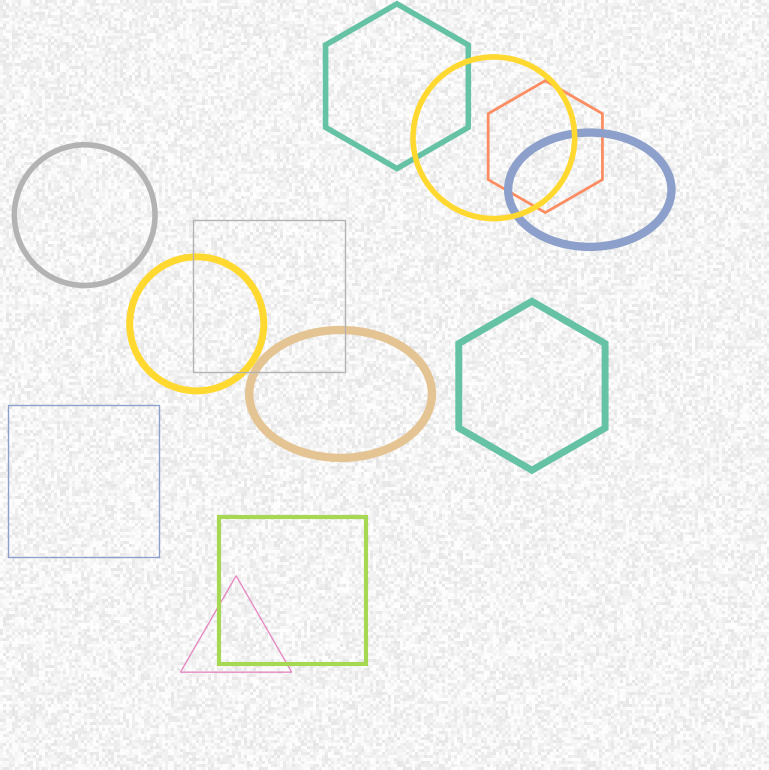[{"shape": "hexagon", "thickness": 2.5, "radius": 0.55, "center": [0.691, 0.499]}, {"shape": "hexagon", "thickness": 2, "radius": 0.53, "center": [0.516, 0.888]}, {"shape": "hexagon", "thickness": 1, "radius": 0.43, "center": [0.708, 0.81]}, {"shape": "oval", "thickness": 3, "radius": 0.53, "center": [0.766, 0.754]}, {"shape": "square", "thickness": 0.5, "radius": 0.49, "center": [0.108, 0.375]}, {"shape": "triangle", "thickness": 0.5, "radius": 0.42, "center": [0.307, 0.169]}, {"shape": "square", "thickness": 1.5, "radius": 0.48, "center": [0.38, 0.233]}, {"shape": "circle", "thickness": 2, "radius": 0.52, "center": [0.641, 0.821]}, {"shape": "circle", "thickness": 2.5, "radius": 0.44, "center": [0.256, 0.579]}, {"shape": "oval", "thickness": 3, "radius": 0.59, "center": [0.442, 0.488]}, {"shape": "square", "thickness": 0.5, "radius": 0.49, "center": [0.349, 0.616]}, {"shape": "circle", "thickness": 2, "radius": 0.46, "center": [0.11, 0.721]}]